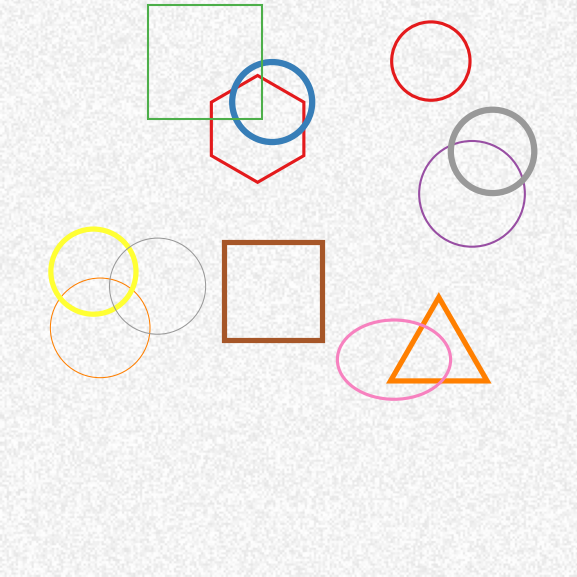[{"shape": "circle", "thickness": 1.5, "radius": 0.34, "center": [0.746, 0.893]}, {"shape": "hexagon", "thickness": 1.5, "radius": 0.46, "center": [0.446, 0.776]}, {"shape": "circle", "thickness": 3, "radius": 0.35, "center": [0.471, 0.822]}, {"shape": "square", "thickness": 1, "radius": 0.49, "center": [0.355, 0.891]}, {"shape": "circle", "thickness": 1, "radius": 0.46, "center": [0.817, 0.663]}, {"shape": "triangle", "thickness": 2.5, "radius": 0.48, "center": [0.76, 0.388]}, {"shape": "circle", "thickness": 0.5, "radius": 0.43, "center": [0.173, 0.431]}, {"shape": "circle", "thickness": 2.5, "radius": 0.37, "center": [0.162, 0.529]}, {"shape": "square", "thickness": 2.5, "radius": 0.42, "center": [0.472, 0.496]}, {"shape": "oval", "thickness": 1.5, "radius": 0.49, "center": [0.682, 0.376]}, {"shape": "circle", "thickness": 0.5, "radius": 0.42, "center": [0.273, 0.504]}, {"shape": "circle", "thickness": 3, "radius": 0.36, "center": [0.853, 0.737]}]